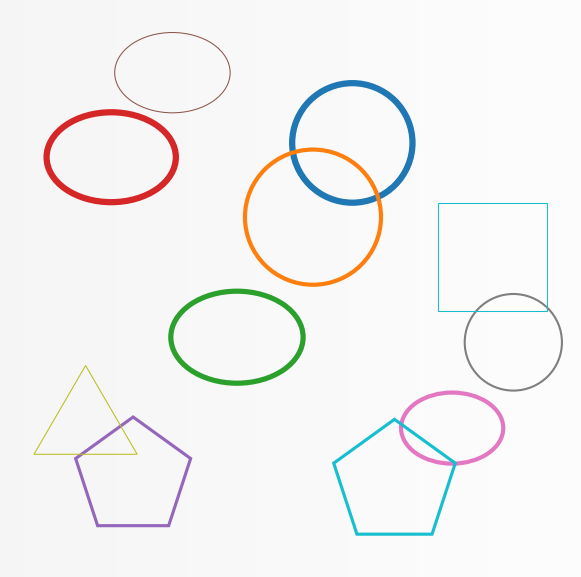[{"shape": "circle", "thickness": 3, "radius": 0.52, "center": [0.606, 0.752]}, {"shape": "circle", "thickness": 2, "radius": 0.59, "center": [0.538, 0.623]}, {"shape": "oval", "thickness": 2.5, "radius": 0.57, "center": [0.408, 0.415]}, {"shape": "oval", "thickness": 3, "radius": 0.56, "center": [0.191, 0.727]}, {"shape": "pentagon", "thickness": 1.5, "radius": 0.52, "center": [0.229, 0.173]}, {"shape": "oval", "thickness": 0.5, "radius": 0.5, "center": [0.297, 0.873]}, {"shape": "oval", "thickness": 2, "radius": 0.44, "center": [0.778, 0.258]}, {"shape": "circle", "thickness": 1, "radius": 0.42, "center": [0.883, 0.406]}, {"shape": "triangle", "thickness": 0.5, "radius": 0.51, "center": [0.147, 0.264]}, {"shape": "square", "thickness": 0.5, "radius": 0.47, "center": [0.847, 0.554]}, {"shape": "pentagon", "thickness": 1.5, "radius": 0.55, "center": [0.679, 0.163]}]